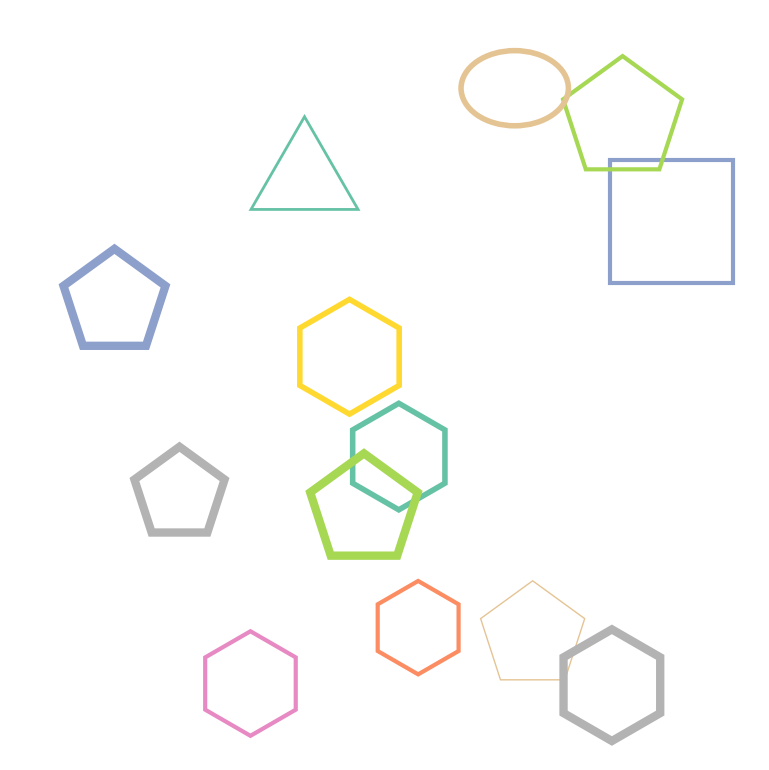[{"shape": "hexagon", "thickness": 2, "radius": 0.35, "center": [0.518, 0.407]}, {"shape": "triangle", "thickness": 1, "radius": 0.4, "center": [0.395, 0.768]}, {"shape": "hexagon", "thickness": 1.5, "radius": 0.3, "center": [0.543, 0.185]}, {"shape": "square", "thickness": 1.5, "radius": 0.4, "center": [0.872, 0.712]}, {"shape": "pentagon", "thickness": 3, "radius": 0.35, "center": [0.149, 0.607]}, {"shape": "hexagon", "thickness": 1.5, "radius": 0.34, "center": [0.325, 0.112]}, {"shape": "pentagon", "thickness": 3, "radius": 0.37, "center": [0.473, 0.338]}, {"shape": "pentagon", "thickness": 1.5, "radius": 0.41, "center": [0.809, 0.846]}, {"shape": "hexagon", "thickness": 2, "radius": 0.37, "center": [0.454, 0.537]}, {"shape": "oval", "thickness": 2, "radius": 0.35, "center": [0.668, 0.885]}, {"shape": "pentagon", "thickness": 0.5, "radius": 0.36, "center": [0.692, 0.175]}, {"shape": "pentagon", "thickness": 3, "radius": 0.31, "center": [0.233, 0.358]}, {"shape": "hexagon", "thickness": 3, "radius": 0.36, "center": [0.795, 0.11]}]